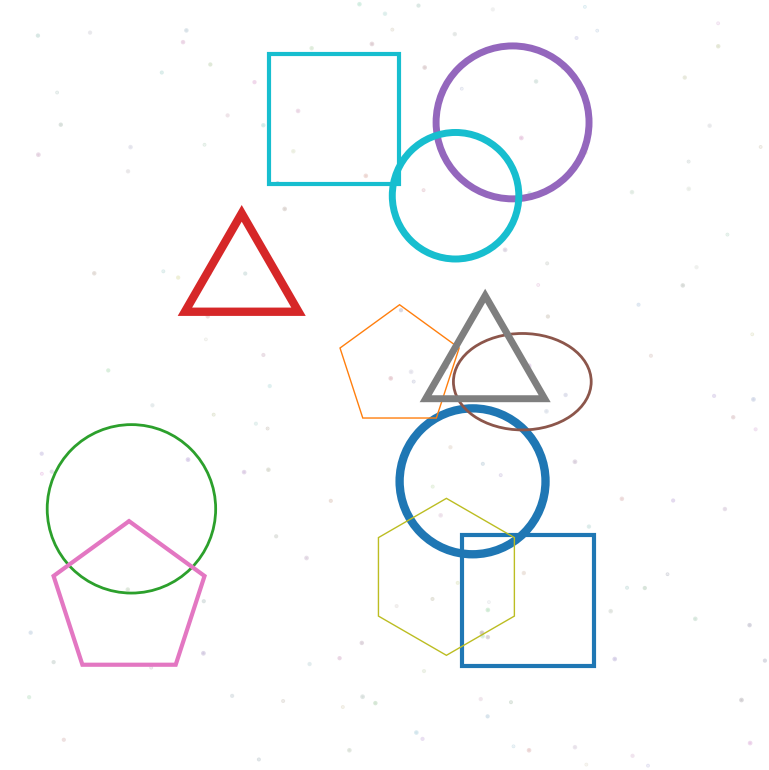[{"shape": "circle", "thickness": 3, "radius": 0.47, "center": [0.614, 0.375]}, {"shape": "square", "thickness": 1.5, "radius": 0.43, "center": [0.685, 0.22]}, {"shape": "pentagon", "thickness": 0.5, "radius": 0.41, "center": [0.519, 0.523]}, {"shape": "circle", "thickness": 1, "radius": 0.55, "center": [0.171, 0.339]}, {"shape": "triangle", "thickness": 3, "radius": 0.43, "center": [0.314, 0.638]}, {"shape": "circle", "thickness": 2.5, "radius": 0.5, "center": [0.666, 0.841]}, {"shape": "oval", "thickness": 1, "radius": 0.45, "center": [0.678, 0.504]}, {"shape": "pentagon", "thickness": 1.5, "radius": 0.52, "center": [0.168, 0.22]}, {"shape": "triangle", "thickness": 2.5, "radius": 0.45, "center": [0.63, 0.527]}, {"shape": "hexagon", "thickness": 0.5, "radius": 0.51, "center": [0.58, 0.251]}, {"shape": "square", "thickness": 1.5, "radius": 0.42, "center": [0.434, 0.846]}, {"shape": "circle", "thickness": 2.5, "radius": 0.41, "center": [0.592, 0.746]}]